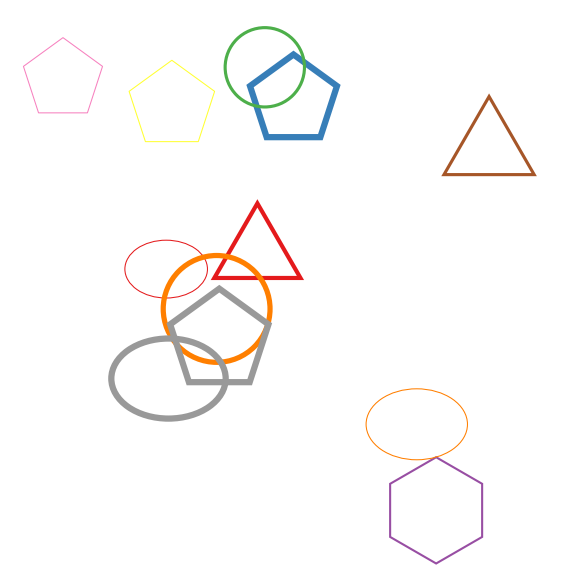[{"shape": "triangle", "thickness": 2, "radius": 0.43, "center": [0.446, 0.561]}, {"shape": "oval", "thickness": 0.5, "radius": 0.36, "center": [0.288, 0.533]}, {"shape": "pentagon", "thickness": 3, "radius": 0.4, "center": [0.508, 0.826]}, {"shape": "circle", "thickness": 1.5, "radius": 0.34, "center": [0.459, 0.883]}, {"shape": "hexagon", "thickness": 1, "radius": 0.46, "center": [0.755, 0.115]}, {"shape": "circle", "thickness": 2.5, "radius": 0.46, "center": [0.375, 0.464]}, {"shape": "oval", "thickness": 0.5, "radius": 0.44, "center": [0.722, 0.264]}, {"shape": "pentagon", "thickness": 0.5, "radius": 0.39, "center": [0.298, 0.817]}, {"shape": "triangle", "thickness": 1.5, "radius": 0.45, "center": [0.847, 0.742]}, {"shape": "pentagon", "thickness": 0.5, "radius": 0.36, "center": [0.109, 0.862]}, {"shape": "oval", "thickness": 3, "radius": 0.5, "center": [0.292, 0.344]}, {"shape": "pentagon", "thickness": 3, "radius": 0.45, "center": [0.38, 0.41]}]